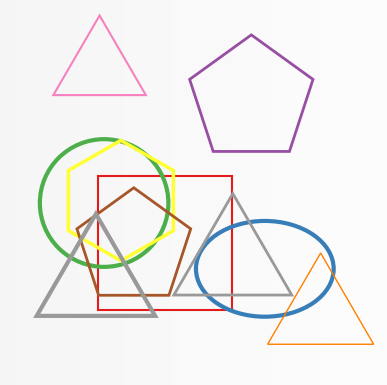[{"shape": "square", "thickness": 1.5, "radius": 0.87, "center": [0.426, 0.368]}, {"shape": "oval", "thickness": 3, "radius": 0.89, "center": [0.683, 0.302]}, {"shape": "circle", "thickness": 3, "radius": 0.83, "center": [0.269, 0.473]}, {"shape": "pentagon", "thickness": 2, "radius": 0.84, "center": [0.649, 0.742]}, {"shape": "triangle", "thickness": 1, "radius": 0.79, "center": [0.827, 0.185]}, {"shape": "hexagon", "thickness": 2.5, "radius": 0.78, "center": [0.312, 0.479]}, {"shape": "pentagon", "thickness": 2, "radius": 0.77, "center": [0.345, 0.358]}, {"shape": "triangle", "thickness": 1.5, "radius": 0.69, "center": [0.257, 0.822]}, {"shape": "triangle", "thickness": 3, "radius": 0.88, "center": [0.247, 0.268]}, {"shape": "triangle", "thickness": 2, "radius": 0.88, "center": [0.601, 0.321]}]